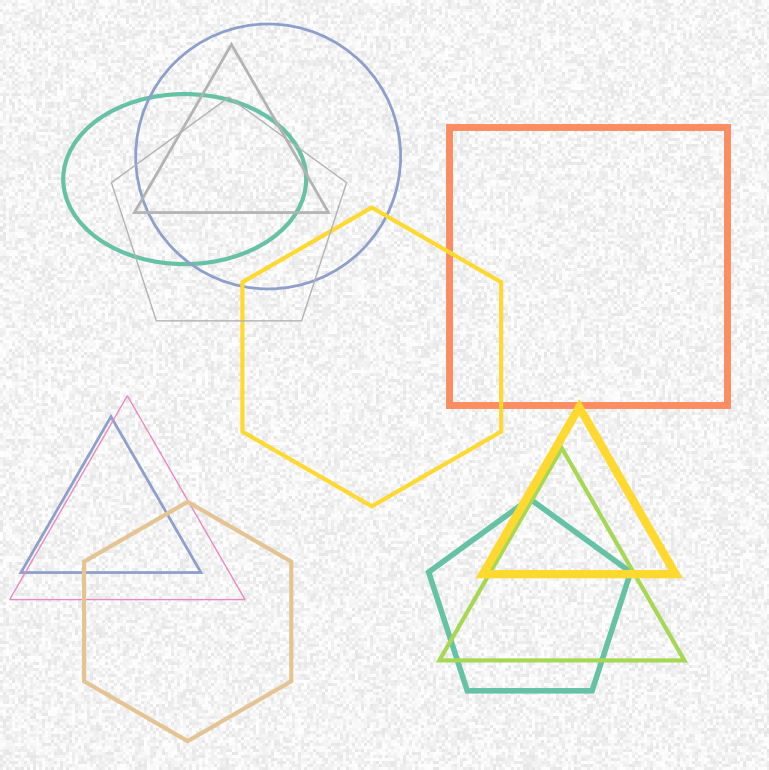[{"shape": "oval", "thickness": 1.5, "radius": 0.79, "center": [0.24, 0.767]}, {"shape": "pentagon", "thickness": 2, "radius": 0.69, "center": [0.688, 0.214]}, {"shape": "square", "thickness": 2.5, "radius": 0.9, "center": [0.763, 0.654]}, {"shape": "circle", "thickness": 1, "radius": 0.86, "center": [0.348, 0.797]}, {"shape": "triangle", "thickness": 1, "radius": 0.67, "center": [0.144, 0.324]}, {"shape": "triangle", "thickness": 0.5, "radius": 0.88, "center": [0.165, 0.31]}, {"shape": "triangle", "thickness": 1.5, "radius": 0.92, "center": [0.73, 0.234]}, {"shape": "hexagon", "thickness": 1.5, "radius": 0.97, "center": [0.483, 0.536]}, {"shape": "triangle", "thickness": 3, "radius": 0.72, "center": [0.752, 0.327]}, {"shape": "hexagon", "thickness": 1.5, "radius": 0.78, "center": [0.244, 0.193]}, {"shape": "pentagon", "thickness": 0.5, "radius": 0.8, "center": [0.297, 0.713]}, {"shape": "triangle", "thickness": 1, "radius": 0.73, "center": [0.301, 0.797]}]